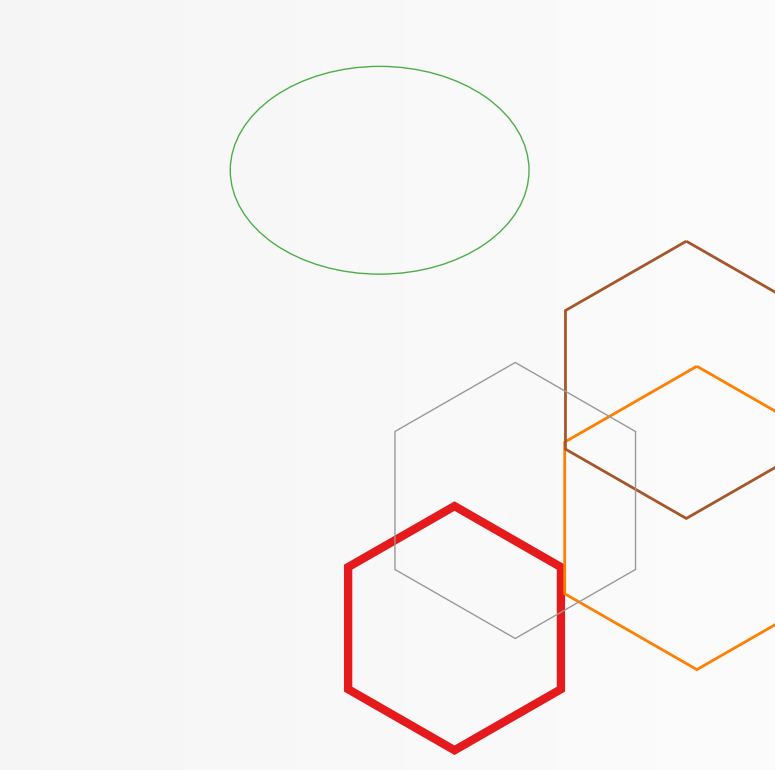[{"shape": "hexagon", "thickness": 3, "radius": 0.79, "center": [0.586, 0.184]}, {"shape": "oval", "thickness": 0.5, "radius": 0.96, "center": [0.49, 0.779]}, {"shape": "hexagon", "thickness": 1, "radius": 0.98, "center": [0.899, 0.327]}, {"shape": "hexagon", "thickness": 1, "radius": 0.9, "center": [0.886, 0.507]}, {"shape": "hexagon", "thickness": 0.5, "radius": 0.9, "center": [0.665, 0.35]}]